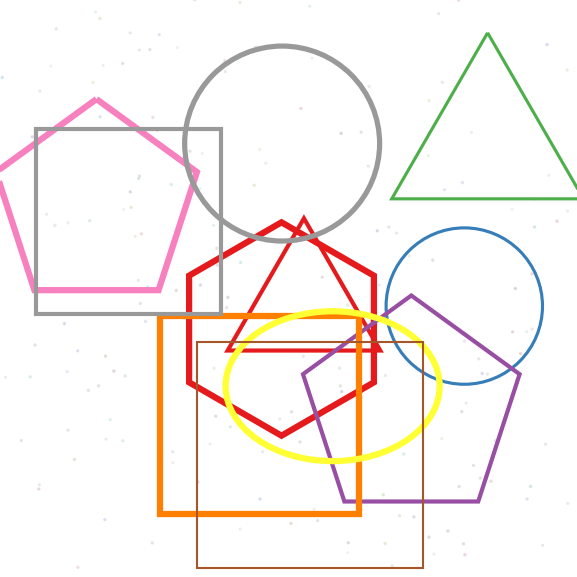[{"shape": "triangle", "thickness": 2, "radius": 0.76, "center": [0.526, 0.468]}, {"shape": "hexagon", "thickness": 3, "radius": 0.92, "center": [0.487, 0.429]}, {"shape": "circle", "thickness": 1.5, "radius": 0.68, "center": [0.804, 0.469]}, {"shape": "triangle", "thickness": 1.5, "radius": 0.96, "center": [0.844, 0.751]}, {"shape": "pentagon", "thickness": 2, "radius": 0.99, "center": [0.712, 0.29]}, {"shape": "square", "thickness": 3, "radius": 0.86, "center": [0.45, 0.281]}, {"shape": "oval", "thickness": 3, "radius": 0.93, "center": [0.576, 0.33]}, {"shape": "square", "thickness": 1, "radius": 0.98, "center": [0.536, 0.211]}, {"shape": "pentagon", "thickness": 3, "radius": 0.91, "center": [0.167, 0.645]}, {"shape": "circle", "thickness": 2.5, "radius": 0.84, "center": [0.489, 0.751]}, {"shape": "square", "thickness": 2, "radius": 0.8, "center": [0.222, 0.616]}]